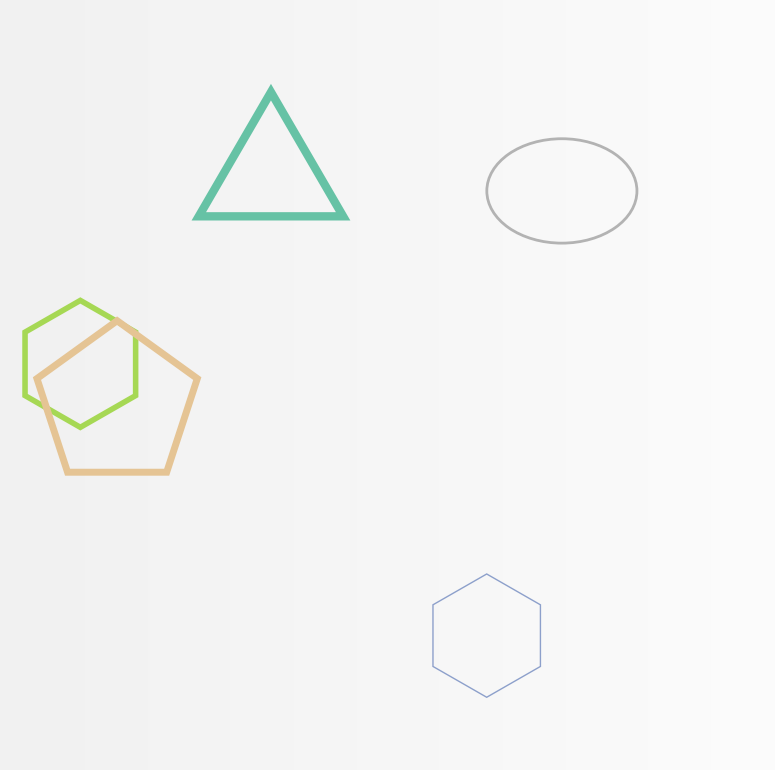[{"shape": "triangle", "thickness": 3, "radius": 0.54, "center": [0.35, 0.773]}, {"shape": "hexagon", "thickness": 0.5, "radius": 0.4, "center": [0.628, 0.175]}, {"shape": "hexagon", "thickness": 2, "radius": 0.41, "center": [0.104, 0.527]}, {"shape": "pentagon", "thickness": 2.5, "radius": 0.54, "center": [0.151, 0.475]}, {"shape": "oval", "thickness": 1, "radius": 0.48, "center": [0.725, 0.752]}]